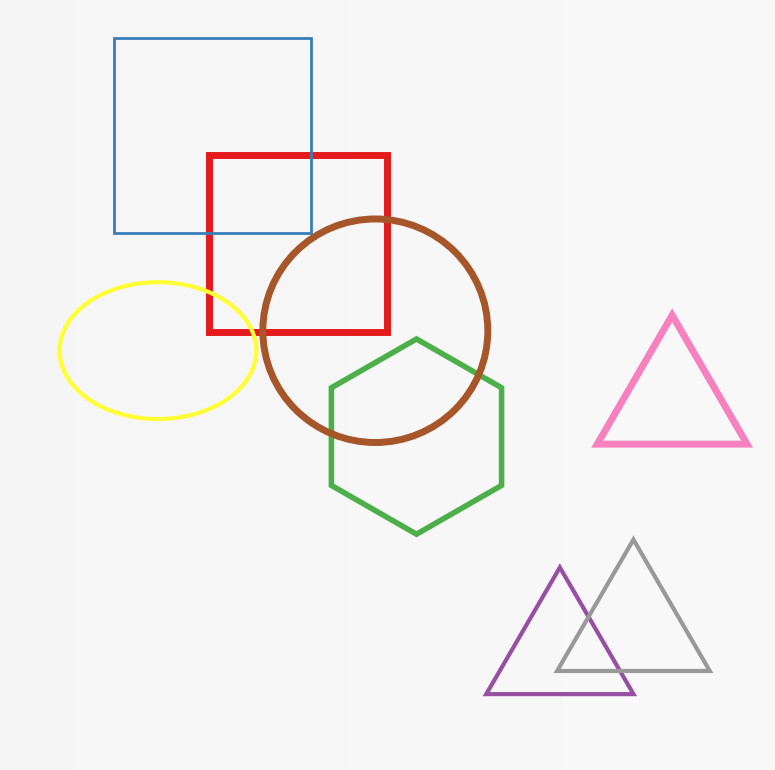[{"shape": "square", "thickness": 2.5, "radius": 0.57, "center": [0.384, 0.684]}, {"shape": "square", "thickness": 1, "radius": 0.63, "center": [0.274, 0.824]}, {"shape": "hexagon", "thickness": 2, "radius": 0.63, "center": [0.537, 0.433]}, {"shape": "triangle", "thickness": 1.5, "radius": 0.55, "center": [0.722, 0.153]}, {"shape": "oval", "thickness": 1.5, "radius": 0.63, "center": [0.204, 0.545]}, {"shape": "circle", "thickness": 2.5, "radius": 0.73, "center": [0.484, 0.57]}, {"shape": "triangle", "thickness": 2.5, "radius": 0.56, "center": [0.867, 0.479]}, {"shape": "triangle", "thickness": 1.5, "radius": 0.57, "center": [0.817, 0.185]}]